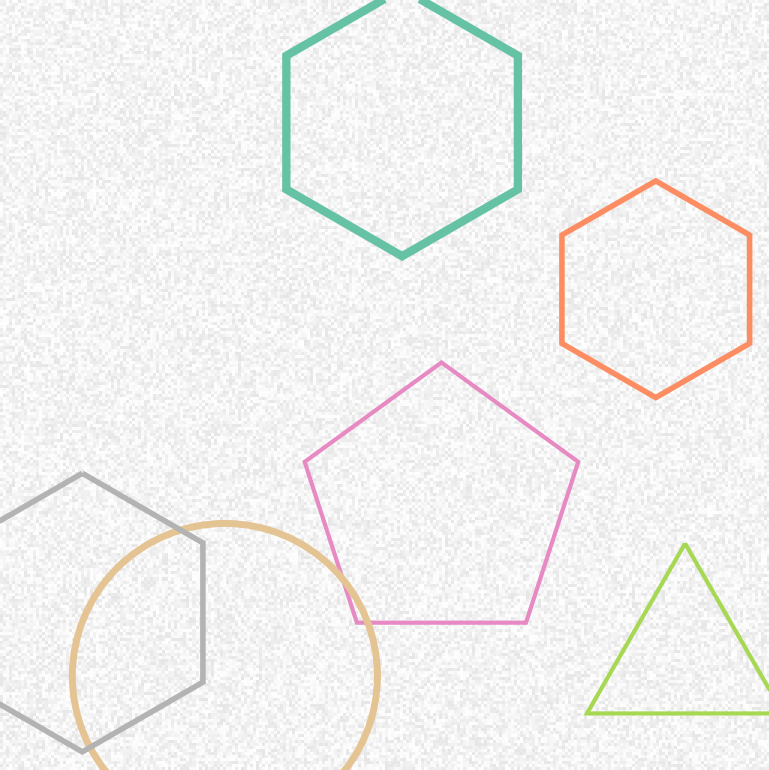[{"shape": "hexagon", "thickness": 3, "radius": 0.87, "center": [0.522, 0.841]}, {"shape": "hexagon", "thickness": 2, "radius": 0.7, "center": [0.852, 0.624]}, {"shape": "pentagon", "thickness": 1.5, "radius": 0.93, "center": [0.573, 0.342]}, {"shape": "triangle", "thickness": 1.5, "radius": 0.74, "center": [0.89, 0.147]}, {"shape": "circle", "thickness": 2.5, "radius": 0.99, "center": [0.292, 0.122]}, {"shape": "hexagon", "thickness": 2, "radius": 0.9, "center": [0.107, 0.204]}]